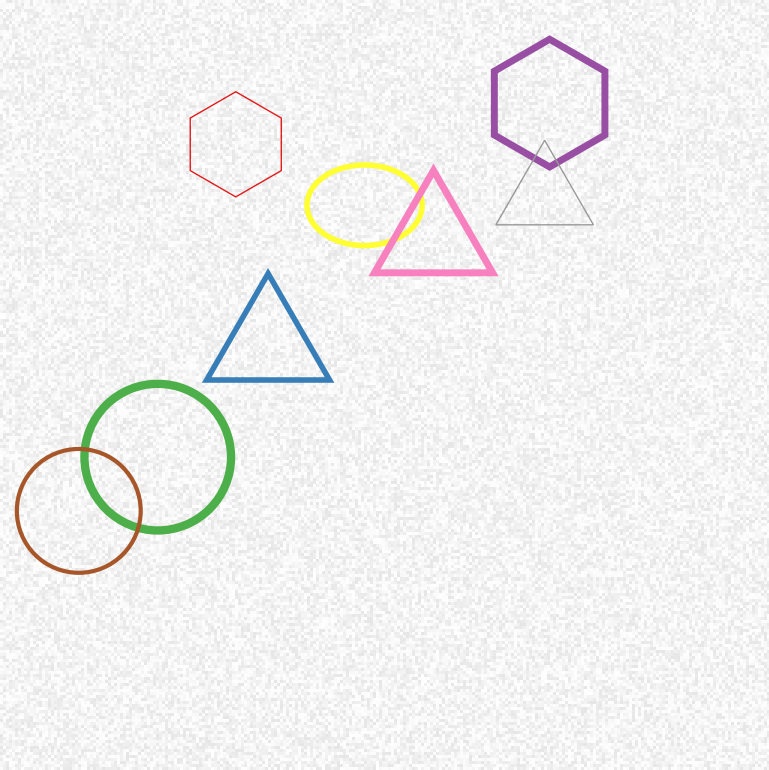[{"shape": "hexagon", "thickness": 0.5, "radius": 0.34, "center": [0.306, 0.813]}, {"shape": "triangle", "thickness": 2, "radius": 0.46, "center": [0.348, 0.553]}, {"shape": "circle", "thickness": 3, "radius": 0.48, "center": [0.205, 0.406]}, {"shape": "hexagon", "thickness": 2.5, "radius": 0.41, "center": [0.714, 0.866]}, {"shape": "oval", "thickness": 2, "radius": 0.37, "center": [0.473, 0.733]}, {"shape": "circle", "thickness": 1.5, "radius": 0.4, "center": [0.102, 0.337]}, {"shape": "triangle", "thickness": 2.5, "radius": 0.44, "center": [0.563, 0.69]}, {"shape": "triangle", "thickness": 0.5, "radius": 0.37, "center": [0.707, 0.745]}]